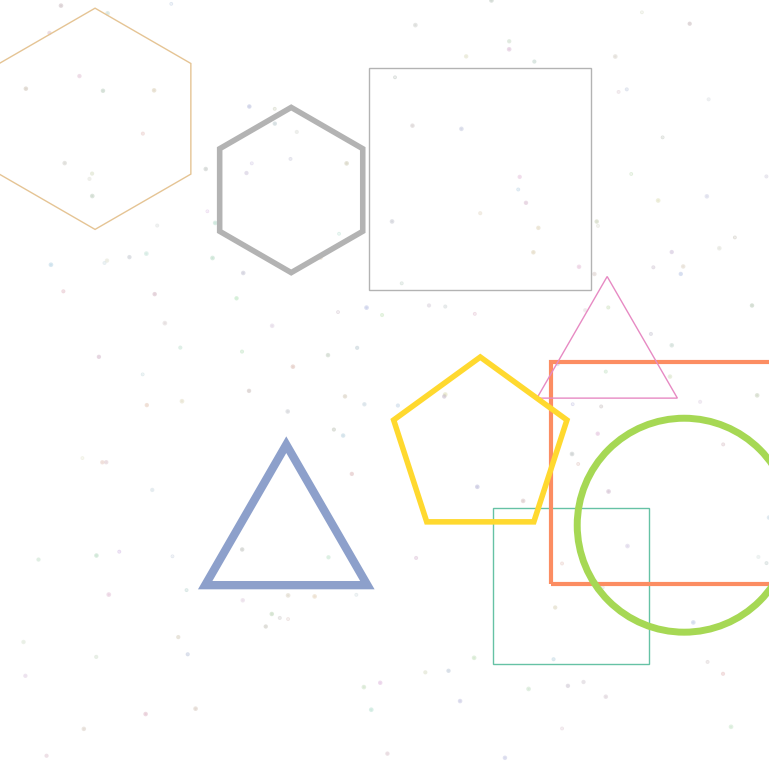[{"shape": "square", "thickness": 0.5, "radius": 0.5, "center": [0.741, 0.239]}, {"shape": "square", "thickness": 1.5, "radius": 0.72, "center": [0.86, 0.386]}, {"shape": "triangle", "thickness": 3, "radius": 0.61, "center": [0.372, 0.301]}, {"shape": "triangle", "thickness": 0.5, "radius": 0.53, "center": [0.789, 0.536]}, {"shape": "circle", "thickness": 2.5, "radius": 0.69, "center": [0.889, 0.318]}, {"shape": "pentagon", "thickness": 2, "radius": 0.59, "center": [0.624, 0.418]}, {"shape": "hexagon", "thickness": 0.5, "radius": 0.72, "center": [0.123, 0.846]}, {"shape": "hexagon", "thickness": 2, "radius": 0.54, "center": [0.378, 0.753]}, {"shape": "square", "thickness": 0.5, "radius": 0.72, "center": [0.623, 0.767]}]